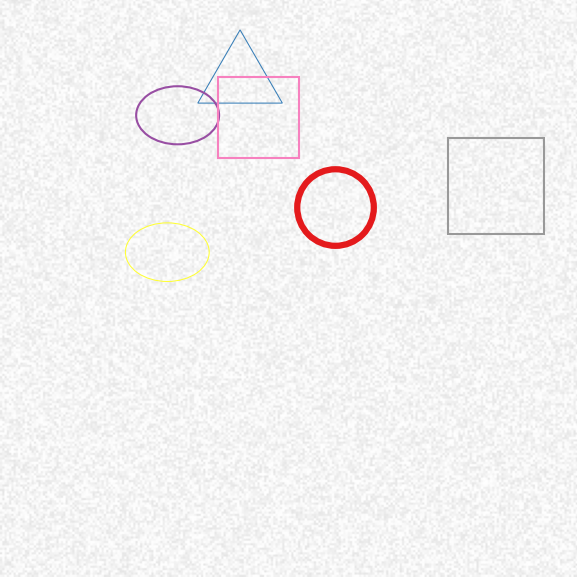[{"shape": "circle", "thickness": 3, "radius": 0.33, "center": [0.581, 0.64]}, {"shape": "triangle", "thickness": 0.5, "radius": 0.42, "center": [0.416, 0.863]}, {"shape": "oval", "thickness": 1, "radius": 0.36, "center": [0.308, 0.8]}, {"shape": "oval", "thickness": 0.5, "radius": 0.36, "center": [0.29, 0.562]}, {"shape": "square", "thickness": 1, "radius": 0.35, "center": [0.448, 0.795]}, {"shape": "square", "thickness": 1, "radius": 0.42, "center": [0.859, 0.677]}]